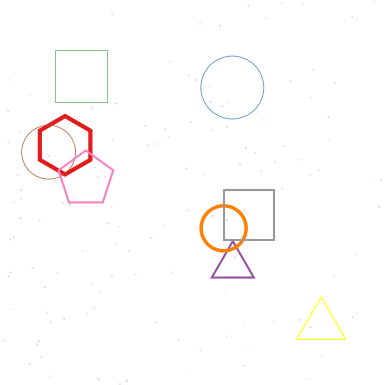[{"shape": "hexagon", "thickness": 3, "radius": 0.38, "center": [0.169, 0.623]}, {"shape": "circle", "thickness": 0.5, "radius": 0.41, "center": [0.603, 0.773]}, {"shape": "square", "thickness": 0.5, "radius": 0.34, "center": [0.211, 0.803]}, {"shape": "triangle", "thickness": 1.5, "radius": 0.31, "center": [0.605, 0.311]}, {"shape": "circle", "thickness": 2.5, "radius": 0.29, "center": [0.581, 0.407]}, {"shape": "triangle", "thickness": 1, "radius": 0.37, "center": [0.834, 0.155]}, {"shape": "circle", "thickness": 0.5, "radius": 0.35, "center": [0.126, 0.605]}, {"shape": "pentagon", "thickness": 1.5, "radius": 0.37, "center": [0.223, 0.535]}, {"shape": "square", "thickness": 1.5, "radius": 0.32, "center": [0.646, 0.442]}]